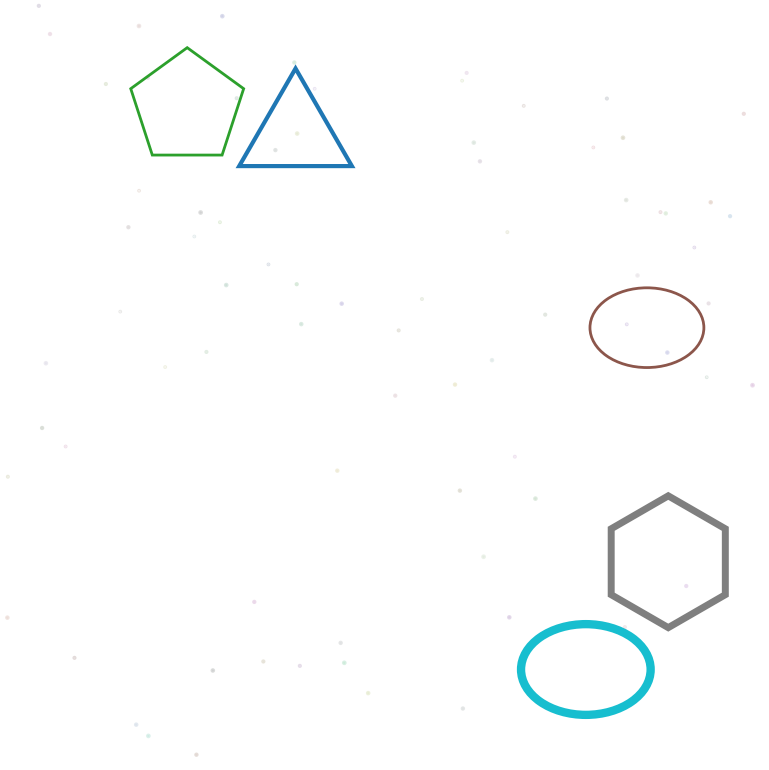[{"shape": "triangle", "thickness": 1.5, "radius": 0.42, "center": [0.384, 0.827]}, {"shape": "pentagon", "thickness": 1, "radius": 0.39, "center": [0.243, 0.861]}, {"shape": "oval", "thickness": 1, "radius": 0.37, "center": [0.84, 0.574]}, {"shape": "hexagon", "thickness": 2.5, "radius": 0.43, "center": [0.868, 0.27]}, {"shape": "oval", "thickness": 3, "radius": 0.42, "center": [0.761, 0.131]}]